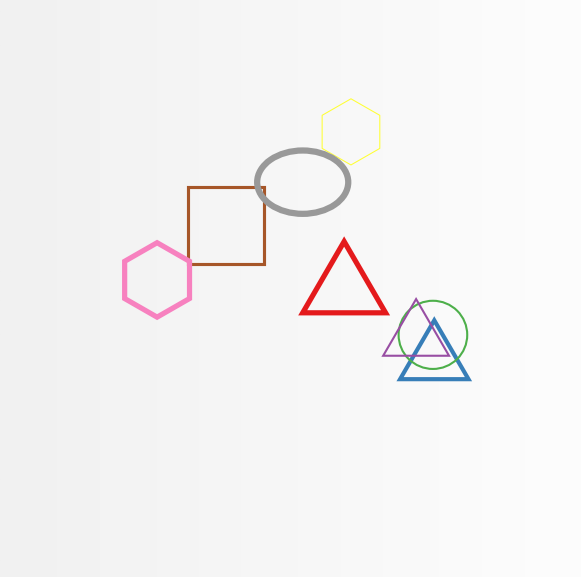[{"shape": "triangle", "thickness": 2.5, "radius": 0.41, "center": [0.592, 0.499]}, {"shape": "triangle", "thickness": 2, "radius": 0.34, "center": [0.747, 0.377]}, {"shape": "circle", "thickness": 1, "radius": 0.3, "center": [0.745, 0.419]}, {"shape": "triangle", "thickness": 1, "radius": 0.33, "center": [0.716, 0.416]}, {"shape": "hexagon", "thickness": 0.5, "radius": 0.29, "center": [0.604, 0.771]}, {"shape": "square", "thickness": 1.5, "radius": 0.33, "center": [0.389, 0.609]}, {"shape": "hexagon", "thickness": 2.5, "radius": 0.32, "center": [0.27, 0.514]}, {"shape": "oval", "thickness": 3, "radius": 0.39, "center": [0.521, 0.684]}]